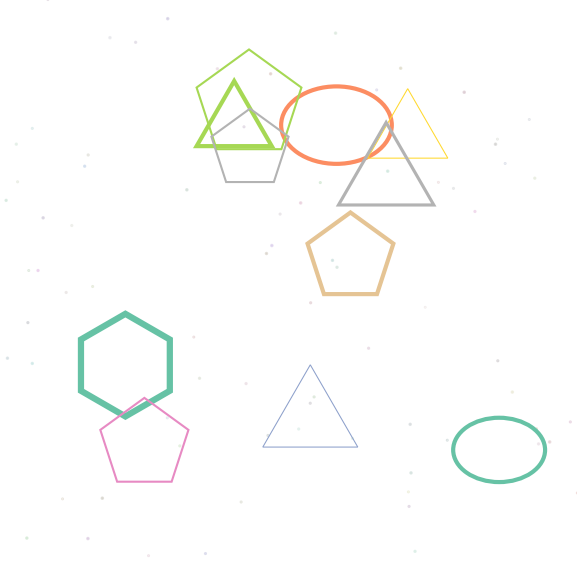[{"shape": "oval", "thickness": 2, "radius": 0.4, "center": [0.864, 0.22]}, {"shape": "hexagon", "thickness": 3, "radius": 0.44, "center": [0.217, 0.367]}, {"shape": "oval", "thickness": 2, "radius": 0.48, "center": [0.583, 0.782]}, {"shape": "triangle", "thickness": 0.5, "radius": 0.47, "center": [0.537, 0.272]}, {"shape": "pentagon", "thickness": 1, "radius": 0.4, "center": [0.25, 0.23]}, {"shape": "triangle", "thickness": 2, "radius": 0.38, "center": [0.406, 0.784]}, {"shape": "pentagon", "thickness": 1, "radius": 0.48, "center": [0.431, 0.818]}, {"shape": "triangle", "thickness": 0.5, "radius": 0.4, "center": [0.706, 0.765]}, {"shape": "pentagon", "thickness": 2, "radius": 0.39, "center": [0.607, 0.553]}, {"shape": "triangle", "thickness": 1.5, "radius": 0.48, "center": [0.669, 0.692]}, {"shape": "pentagon", "thickness": 1, "radius": 0.35, "center": [0.433, 0.741]}]